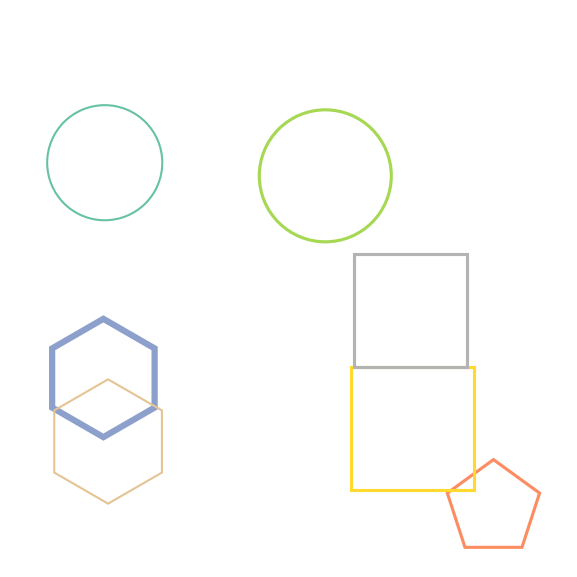[{"shape": "circle", "thickness": 1, "radius": 0.5, "center": [0.181, 0.717]}, {"shape": "pentagon", "thickness": 1.5, "radius": 0.42, "center": [0.854, 0.119]}, {"shape": "hexagon", "thickness": 3, "radius": 0.51, "center": [0.179, 0.345]}, {"shape": "circle", "thickness": 1.5, "radius": 0.57, "center": [0.563, 0.695]}, {"shape": "square", "thickness": 1.5, "radius": 0.53, "center": [0.714, 0.258]}, {"shape": "hexagon", "thickness": 1, "radius": 0.54, "center": [0.187, 0.235]}, {"shape": "square", "thickness": 1.5, "radius": 0.49, "center": [0.711, 0.461]}]